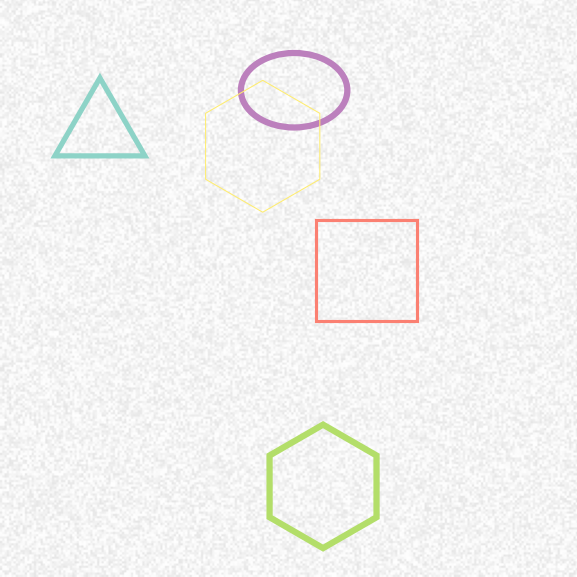[{"shape": "triangle", "thickness": 2.5, "radius": 0.45, "center": [0.173, 0.774]}, {"shape": "square", "thickness": 1.5, "radius": 0.44, "center": [0.634, 0.53]}, {"shape": "hexagon", "thickness": 3, "radius": 0.53, "center": [0.559, 0.157]}, {"shape": "oval", "thickness": 3, "radius": 0.46, "center": [0.509, 0.843]}, {"shape": "hexagon", "thickness": 0.5, "radius": 0.57, "center": [0.455, 0.746]}]